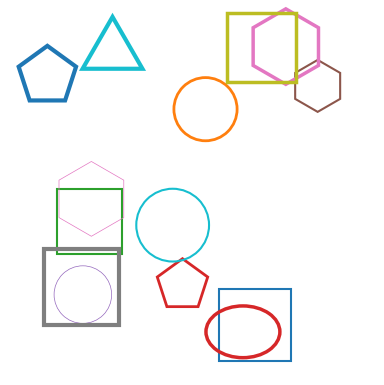[{"shape": "square", "thickness": 1.5, "radius": 0.47, "center": [0.662, 0.156]}, {"shape": "pentagon", "thickness": 3, "radius": 0.39, "center": [0.123, 0.803]}, {"shape": "circle", "thickness": 2, "radius": 0.41, "center": [0.534, 0.716]}, {"shape": "square", "thickness": 1.5, "radius": 0.42, "center": [0.232, 0.426]}, {"shape": "pentagon", "thickness": 2, "radius": 0.34, "center": [0.474, 0.259]}, {"shape": "oval", "thickness": 2.5, "radius": 0.48, "center": [0.631, 0.138]}, {"shape": "circle", "thickness": 0.5, "radius": 0.37, "center": [0.215, 0.235]}, {"shape": "hexagon", "thickness": 1.5, "radius": 0.34, "center": [0.825, 0.777]}, {"shape": "hexagon", "thickness": 2.5, "radius": 0.49, "center": [0.742, 0.879]}, {"shape": "hexagon", "thickness": 0.5, "radius": 0.49, "center": [0.237, 0.483]}, {"shape": "square", "thickness": 3, "radius": 0.49, "center": [0.211, 0.255]}, {"shape": "square", "thickness": 2.5, "radius": 0.44, "center": [0.679, 0.877]}, {"shape": "triangle", "thickness": 3, "radius": 0.45, "center": [0.292, 0.866]}, {"shape": "circle", "thickness": 1.5, "radius": 0.47, "center": [0.448, 0.415]}]